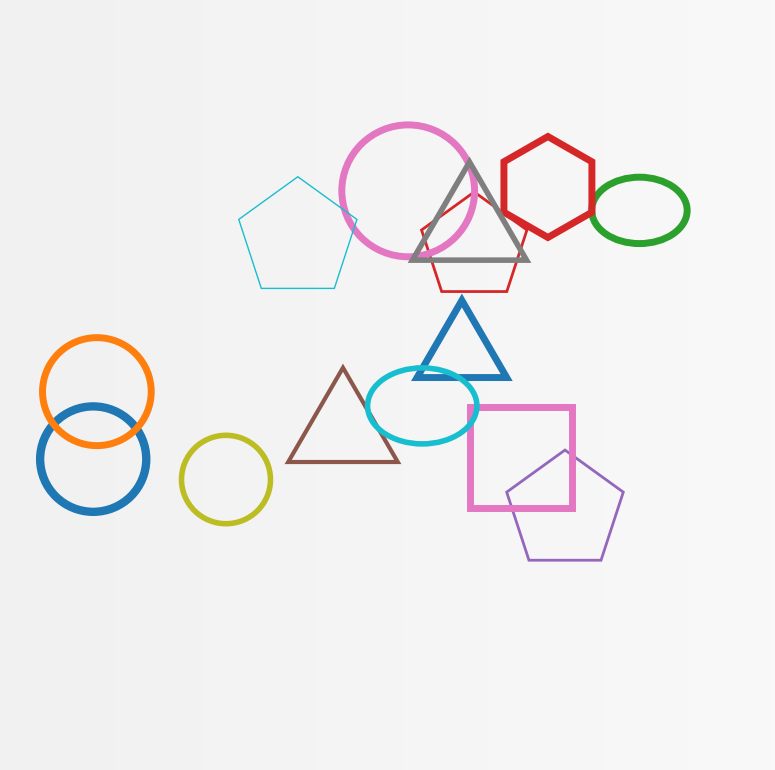[{"shape": "circle", "thickness": 3, "radius": 0.34, "center": [0.12, 0.404]}, {"shape": "triangle", "thickness": 2.5, "radius": 0.33, "center": [0.596, 0.543]}, {"shape": "circle", "thickness": 2.5, "radius": 0.35, "center": [0.125, 0.491]}, {"shape": "oval", "thickness": 2.5, "radius": 0.31, "center": [0.825, 0.727]}, {"shape": "hexagon", "thickness": 2.5, "radius": 0.33, "center": [0.707, 0.757]}, {"shape": "pentagon", "thickness": 1, "radius": 0.36, "center": [0.612, 0.679]}, {"shape": "pentagon", "thickness": 1, "radius": 0.4, "center": [0.729, 0.336]}, {"shape": "triangle", "thickness": 1.5, "radius": 0.41, "center": [0.443, 0.441]}, {"shape": "circle", "thickness": 2.5, "radius": 0.43, "center": [0.527, 0.752]}, {"shape": "square", "thickness": 2.5, "radius": 0.33, "center": [0.673, 0.406]}, {"shape": "triangle", "thickness": 2, "radius": 0.42, "center": [0.606, 0.705]}, {"shape": "circle", "thickness": 2, "radius": 0.29, "center": [0.292, 0.377]}, {"shape": "pentagon", "thickness": 0.5, "radius": 0.4, "center": [0.384, 0.69]}, {"shape": "oval", "thickness": 2, "radius": 0.35, "center": [0.545, 0.473]}]